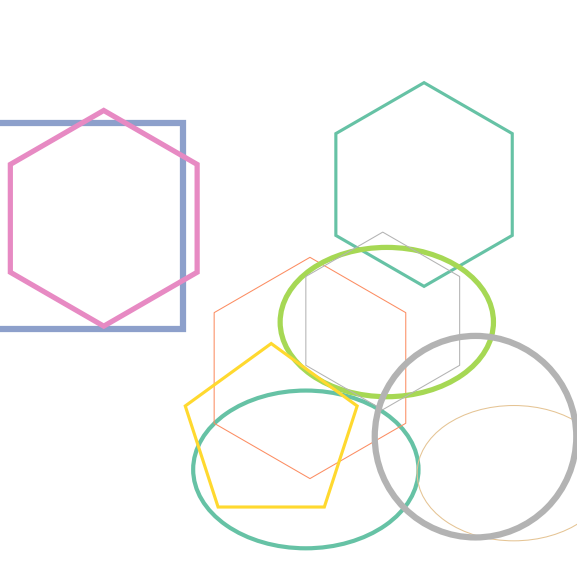[{"shape": "hexagon", "thickness": 1.5, "radius": 0.88, "center": [0.734, 0.68]}, {"shape": "oval", "thickness": 2, "radius": 0.98, "center": [0.53, 0.186]}, {"shape": "hexagon", "thickness": 0.5, "radius": 0.96, "center": [0.537, 0.362]}, {"shape": "square", "thickness": 3, "radius": 0.89, "center": [0.138, 0.608]}, {"shape": "hexagon", "thickness": 2.5, "radius": 0.93, "center": [0.18, 0.621]}, {"shape": "oval", "thickness": 2.5, "radius": 0.92, "center": [0.67, 0.441]}, {"shape": "pentagon", "thickness": 1.5, "radius": 0.78, "center": [0.47, 0.248]}, {"shape": "oval", "thickness": 0.5, "radius": 0.84, "center": [0.89, 0.18]}, {"shape": "circle", "thickness": 3, "radius": 0.87, "center": [0.823, 0.243]}, {"shape": "hexagon", "thickness": 0.5, "radius": 0.77, "center": [0.663, 0.443]}]